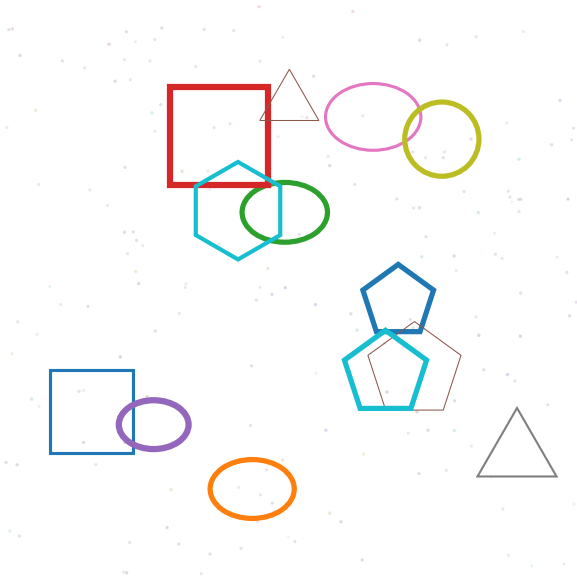[{"shape": "pentagon", "thickness": 2.5, "radius": 0.32, "center": [0.69, 0.477]}, {"shape": "square", "thickness": 1.5, "radius": 0.36, "center": [0.159, 0.287]}, {"shape": "oval", "thickness": 2.5, "radius": 0.36, "center": [0.437, 0.152]}, {"shape": "oval", "thickness": 2.5, "radius": 0.37, "center": [0.493, 0.631]}, {"shape": "square", "thickness": 3, "radius": 0.42, "center": [0.38, 0.764]}, {"shape": "oval", "thickness": 3, "radius": 0.3, "center": [0.266, 0.264]}, {"shape": "pentagon", "thickness": 0.5, "radius": 0.42, "center": [0.718, 0.358]}, {"shape": "triangle", "thickness": 0.5, "radius": 0.3, "center": [0.501, 0.82]}, {"shape": "oval", "thickness": 1.5, "radius": 0.41, "center": [0.646, 0.797]}, {"shape": "triangle", "thickness": 1, "radius": 0.4, "center": [0.895, 0.214]}, {"shape": "circle", "thickness": 2.5, "radius": 0.32, "center": [0.765, 0.758]}, {"shape": "pentagon", "thickness": 2.5, "radius": 0.37, "center": [0.668, 0.352]}, {"shape": "hexagon", "thickness": 2, "radius": 0.42, "center": [0.412, 0.634]}]